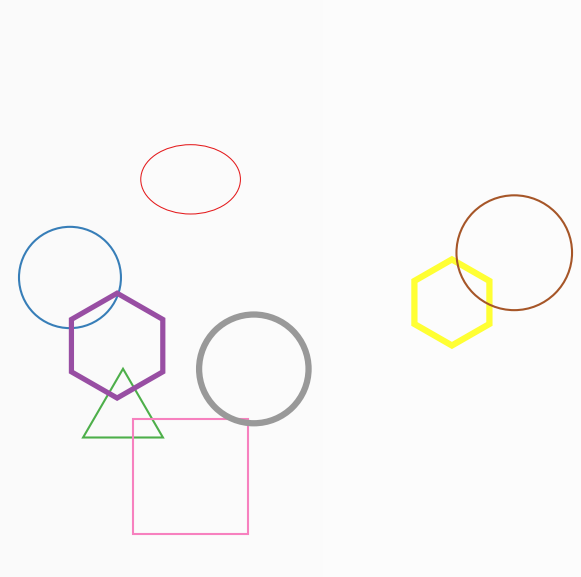[{"shape": "oval", "thickness": 0.5, "radius": 0.43, "center": [0.328, 0.689]}, {"shape": "circle", "thickness": 1, "radius": 0.44, "center": [0.12, 0.519]}, {"shape": "triangle", "thickness": 1, "radius": 0.4, "center": [0.212, 0.281]}, {"shape": "hexagon", "thickness": 2.5, "radius": 0.45, "center": [0.201, 0.401]}, {"shape": "hexagon", "thickness": 3, "radius": 0.37, "center": [0.777, 0.475]}, {"shape": "circle", "thickness": 1, "radius": 0.5, "center": [0.885, 0.561]}, {"shape": "square", "thickness": 1, "radius": 0.5, "center": [0.328, 0.174]}, {"shape": "circle", "thickness": 3, "radius": 0.47, "center": [0.437, 0.36]}]